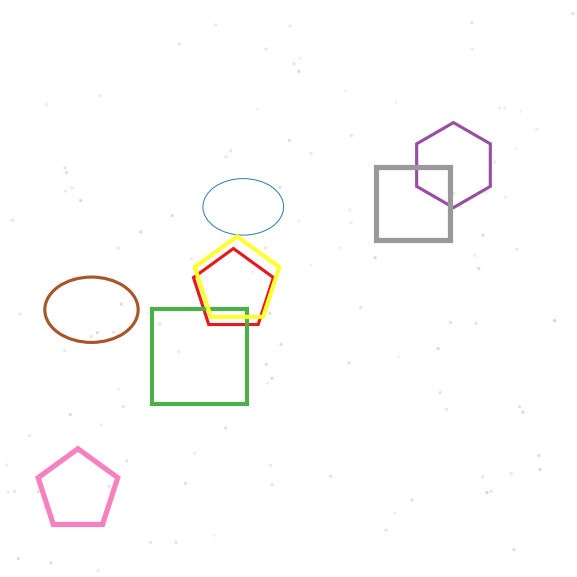[{"shape": "pentagon", "thickness": 1.5, "radius": 0.36, "center": [0.404, 0.496]}, {"shape": "oval", "thickness": 0.5, "radius": 0.35, "center": [0.421, 0.641]}, {"shape": "square", "thickness": 2, "radius": 0.41, "center": [0.345, 0.381]}, {"shape": "hexagon", "thickness": 1.5, "radius": 0.37, "center": [0.785, 0.713]}, {"shape": "pentagon", "thickness": 2, "radius": 0.39, "center": [0.41, 0.513]}, {"shape": "oval", "thickness": 1.5, "radius": 0.4, "center": [0.158, 0.463]}, {"shape": "pentagon", "thickness": 2.5, "radius": 0.36, "center": [0.135, 0.15]}, {"shape": "square", "thickness": 2.5, "radius": 0.32, "center": [0.715, 0.647]}]